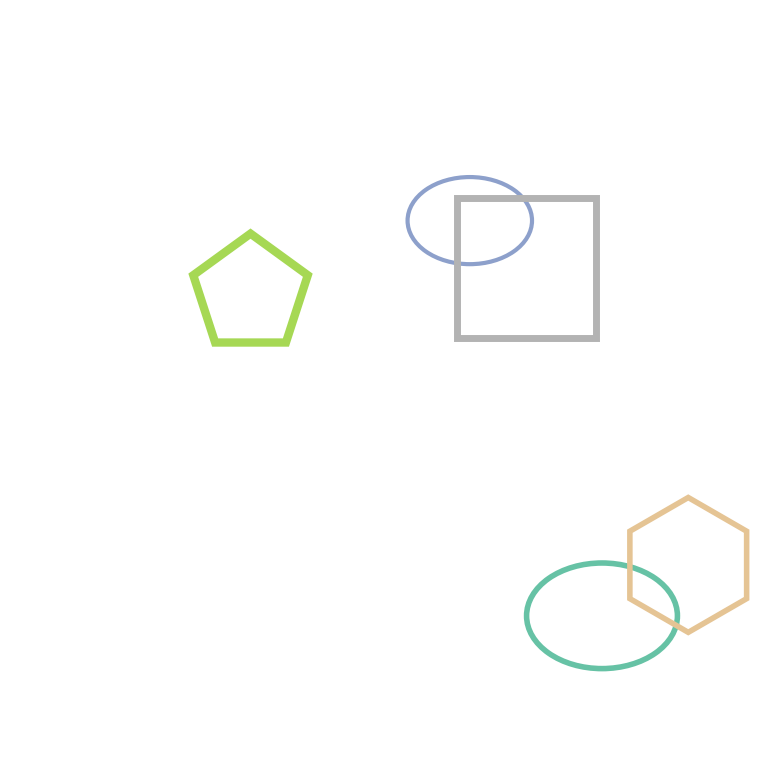[{"shape": "oval", "thickness": 2, "radius": 0.49, "center": [0.782, 0.2]}, {"shape": "oval", "thickness": 1.5, "radius": 0.4, "center": [0.61, 0.713]}, {"shape": "pentagon", "thickness": 3, "radius": 0.39, "center": [0.325, 0.618]}, {"shape": "hexagon", "thickness": 2, "radius": 0.44, "center": [0.894, 0.266]}, {"shape": "square", "thickness": 2.5, "radius": 0.45, "center": [0.684, 0.652]}]